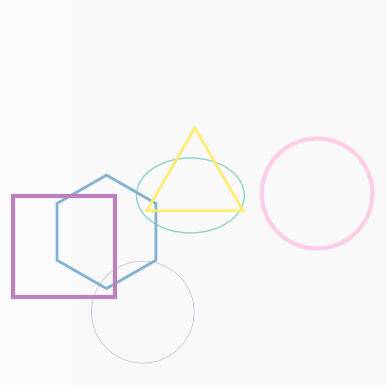[{"shape": "oval", "thickness": 1, "radius": 0.7, "center": [0.491, 0.492]}, {"shape": "circle", "thickness": 0.5, "radius": 0.66, "center": [0.369, 0.189]}, {"shape": "hexagon", "thickness": 2, "radius": 0.74, "center": [0.275, 0.398]}, {"shape": "circle", "thickness": 3, "radius": 0.71, "center": [0.818, 0.497]}, {"shape": "square", "thickness": 3, "radius": 0.66, "center": [0.166, 0.359]}, {"shape": "triangle", "thickness": 2, "radius": 0.72, "center": [0.503, 0.524]}]